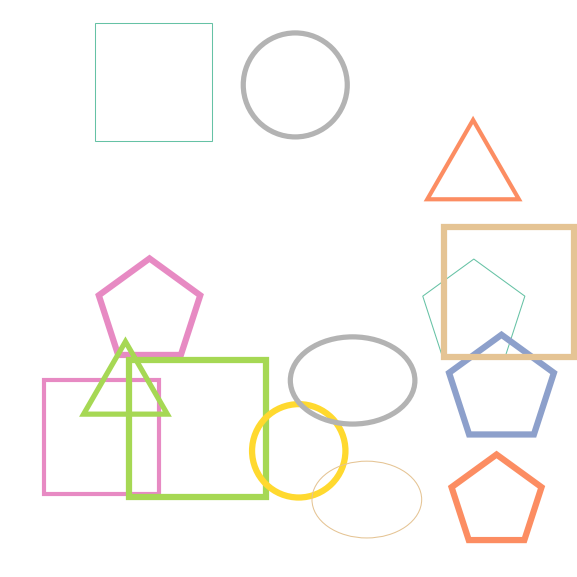[{"shape": "pentagon", "thickness": 0.5, "radius": 0.46, "center": [0.82, 0.458]}, {"shape": "square", "thickness": 0.5, "radius": 0.51, "center": [0.265, 0.857]}, {"shape": "pentagon", "thickness": 3, "radius": 0.41, "center": [0.86, 0.13]}, {"shape": "triangle", "thickness": 2, "radius": 0.46, "center": [0.819, 0.7]}, {"shape": "pentagon", "thickness": 3, "radius": 0.48, "center": [0.868, 0.324]}, {"shape": "square", "thickness": 2, "radius": 0.5, "center": [0.176, 0.242]}, {"shape": "pentagon", "thickness": 3, "radius": 0.46, "center": [0.259, 0.459]}, {"shape": "square", "thickness": 3, "radius": 0.59, "center": [0.342, 0.257]}, {"shape": "triangle", "thickness": 2.5, "radius": 0.42, "center": [0.217, 0.324]}, {"shape": "circle", "thickness": 3, "radius": 0.4, "center": [0.517, 0.218]}, {"shape": "oval", "thickness": 0.5, "radius": 0.47, "center": [0.635, 0.134]}, {"shape": "square", "thickness": 3, "radius": 0.56, "center": [0.882, 0.493]}, {"shape": "oval", "thickness": 2.5, "radius": 0.54, "center": [0.611, 0.34]}, {"shape": "circle", "thickness": 2.5, "radius": 0.45, "center": [0.511, 0.852]}]